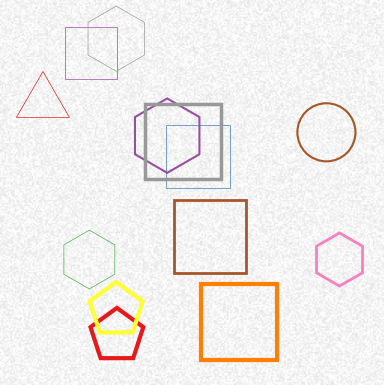[{"shape": "triangle", "thickness": 0.5, "radius": 0.4, "center": [0.112, 0.735]}, {"shape": "pentagon", "thickness": 3, "radius": 0.36, "center": [0.304, 0.128]}, {"shape": "square", "thickness": 0.5, "radius": 0.41, "center": [0.515, 0.593]}, {"shape": "hexagon", "thickness": 0.5, "radius": 0.38, "center": [0.232, 0.326]}, {"shape": "square", "thickness": 0.5, "radius": 0.34, "center": [0.237, 0.863]}, {"shape": "hexagon", "thickness": 1.5, "radius": 0.48, "center": [0.434, 0.648]}, {"shape": "square", "thickness": 3, "radius": 0.49, "center": [0.621, 0.164]}, {"shape": "pentagon", "thickness": 3, "radius": 0.36, "center": [0.302, 0.195]}, {"shape": "square", "thickness": 2, "radius": 0.47, "center": [0.546, 0.386]}, {"shape": "circle", "thickness": 1.5, "radius": 0.38, "center": [0.848, 0.656]}, {"shape": "hexagon", "thickness": 2, "radius": 0.34, "center": [0.882, 0.326]}, {"shape": "square", "thickness": 2.5, "radius": 0.49, "center": [0.475, 0.632]}, {"shape": "hexagon", "thickness": 0.5, "radius": 0.42, "center": [0.302, 0.899]}]